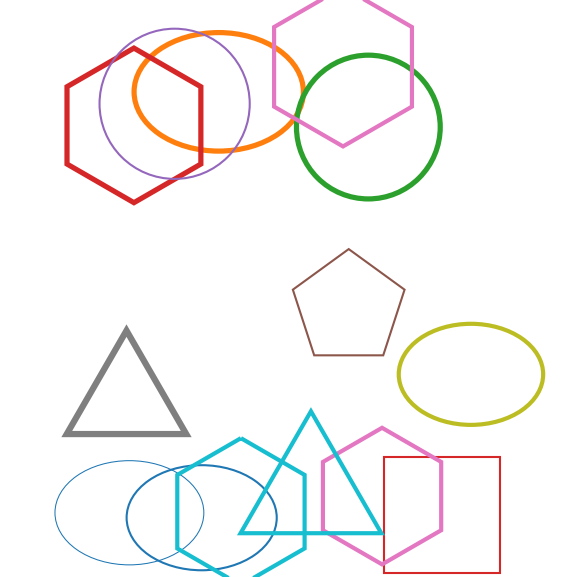[{"shape": "oval", "thickness": 1, "radius": 0.65, "center": [0.349, 0.103]}, {"shape": "oval", "thickness": 0.5, "radius": 0.64, "center": [0.224, 0.111]}, {"shape": "oval", "thickness": 2.5, "radius": 0.73, "center": [0.379, 0.84]}, {"shape": "circle", "thickness": 2.5, "radius": 0.62, "center": [0.638, 0.779]}, {"shape": "square", "thickness": 1, "radius": 0.5, "center": [0.765, 0.107]}, {"shape": "hexagon", "thickness": 2.5, "radius": 0.67, "center": [0.232, 0.782]}, {"shape": "circle", "thickness": 1, "radius": 0.65, "center": [0.302, 0.819]}, {"shape": "pentagon", "thickness": 1, "radius": 0.51, "center": [0.604, 0.466]}, {"shape": "hexagon", "thickness": 2, "radius": 0.69, "center": [0.594, 0.883]}, {"shape": "hexagon", "thickness": 2, "radius": 0.59, "center": [0.662, 0.14]}, {"shape": "triangle", "thickness": 3, "radius": 0.6, "center": [0.219, 0.307]}, {"shape": "oval", "thickness": 2, "radius": 0.63, "center": [0.816, 0.351]}, {"shape": "triangle", "thickness": 2, "radius": 0.7, "center": [0.538, 0.146]}, {"shape": "hexagon", "thickness": 2, "radius": 0.64, "center": [0.417, 0.113]}]